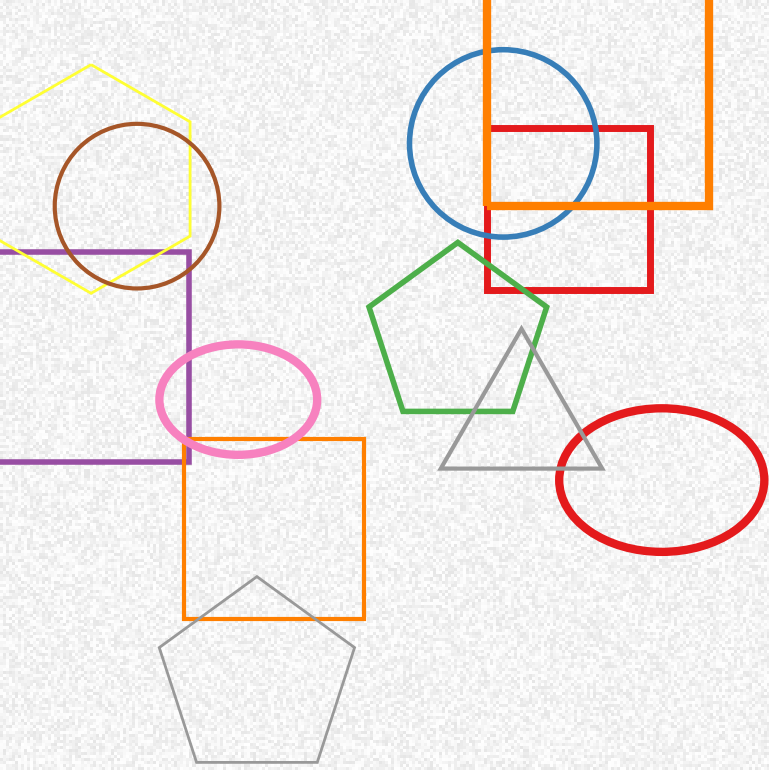[{"shape": "square", "thickness": 2.5, "radius": 0.53, "center": [0.738, 0.729]}, {"shape": "oval", "thickness": 3, "radius": 0.67, "center": [0.859, 0.377]}, {"shape": "circle", "thickness": 2, "radius": 0.61, "center": [0.654, 0.814]}, {"shape": "pentagon", "thickness": 2, "radius": 0.61, "center": [0.595, 0.564]}, {"shape": "square", "thickness": 2, "radius": 0.68, "center": [0.109, 0.536]}, {"shape": "square", "thickness": 1.5, "radius": 0.58, "center": [0.355, 0.313]}, {"shape": "square", "thickness": 3, "radius": 0.72, "center": [0.777, 0.877]}, {"shape": "hexagon", "thickness": 1, "radius": 0.74, "center": [0.118, 0.768]}, {"shape": "circle", "thickness": 1.5, "radius": 0.53, "center": [0.178, 0.732]}, {"shape": "oval", "thickness": 3, "radius": 0.51, "center": [0.309, 0.481]}, {"shape": "triangle", "thickness": 1.5, "radius": 0.61, "center": [0.677, 0.452]}, {"shape": "pentagon", "thickness": 1, "radius": 0.67, "center": [0.334, 0.118]}]